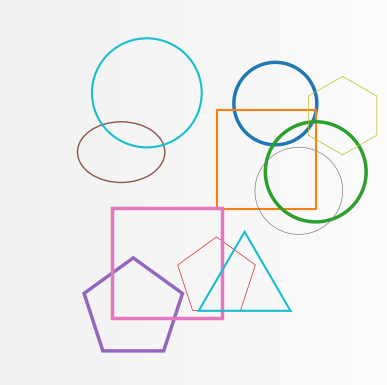[{"shape": "circle", "thickness": 2.5, "radius": 0.54, "center": [0.711, 0.731]}, {"shape": "square", "thickness": 1.5, "radius": 0.64, "center": [0.688, 0.586]}, {"shape": "circle", "thickness": 2.5, "radius": 0.65, "center": [0.815, 0.554]}, {"shape": "pentagon", "thickness": 0.5, "radius": 0.53, "center": [0.559, 0.279]}, {"shape": "pentagon", "thickness": 2.5, "radius": 0.67, "center": [0.344, 0.197]}, {"shape": "oval", "thickness": 1, "radius": 0.56, "center": [0.313, 0.605]}, {"shape": "square", "thickness": 2.5, "radius": 0.71, "center": [0.431, 0.316]}, {"shape": "circle", "thickness": 0.5, "radius": 0.57, "center": [0.771, 0.504]}, {"shape": "hexagon", "thickness": 0.5, "radius": 0.51, "center": [0.884, 0.7]}, {"shape": "triangle", "thickness": 1.5, "radius": 0.68, "center": [0.631, 0.261]}, {"shape": "circle", "thickness": 1.5, "radius": 0.71, "center": [0.379, 0.759]}]